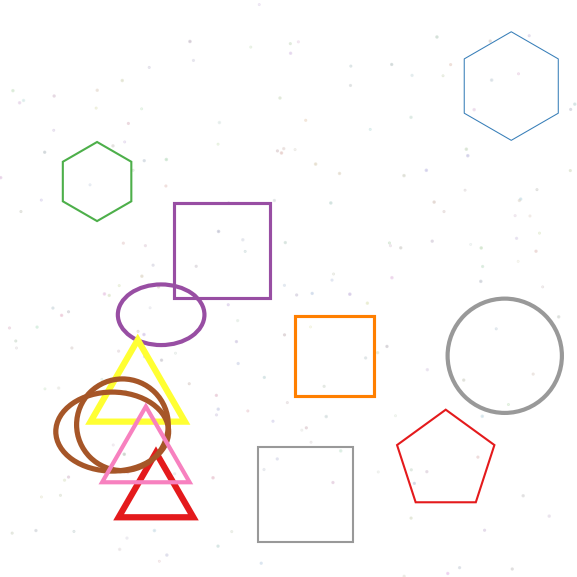[{"shape": "pentagon", "thickness": 1, "radius": 0.44, "center": [0.772, 0.201]}, {"shape": "triangle", "thickness": 3, "radius": 0.37, "center": [0.27, 0.141]}, {"shape": "hexagon", "thickness": 0.5, "radius": 0.47, "center": [0.885, 0.85]}, {"shape": "hexagon", "thickness": 1, "radius": 0.34, "center": [0.168, 0.685]}, {"shape": "oval", "thickness": 2, "radius": 0.37, "center": [0.279, 0.454]}, {"shape": "square", "thickness": 1.5, "radius": 0.41, "center": [0.385, 0.565]}, {"shape": "square", "thickness": 1.5, "radius": 0.34, "center": [0.579, 0.383]}, {"shape": "triangle", "thickness": 3, "radius": 0.47, "center": [0.239, 0.316]}, {"shape": "circle", "thickness": 2.5, "radius": 0.4, "center": [0.212, 0.264]}, {"shape": "oval", "thickness": 2.5, "radius": 0.49, "center": [0.194, 0.252]}, {"shape": "triangle", "thickness": 2, "radius": 0.44, "center": [0.253, 0.208]}, {"shape": "circle", "thickness": 2, "radius": 0.49, "center": [0.874, 0.383]}, {"shape": "square", "thickness": 1, "radius": 0.41, "center": [0.529, 0.143]}]